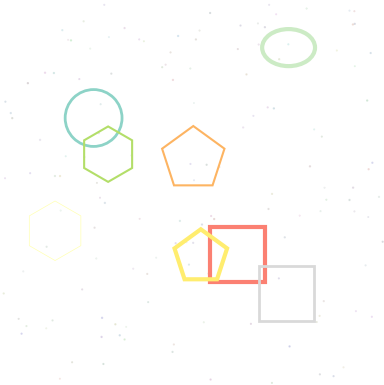[{"shape": "circle", "thickness": 2, "radius": 0.37, "center": [0.243, 0.694]}, {"shape": "hexagon", "thickness": 0.5, "radius": 0.39, "center": [0.143, 0.401]}, {"shape": "square", "thickness": 3, "radius": 0.36, "center": [0.617, 0.339]}, {"shape": "pentagon", "thickness": 1.5, "radius": 0.43, "center": [0.502, 0.587]}, {"shape": "hexagon", "thickness": 1.5, "radius": 0.36, "center": [0.281, 0.6]}, {"shape": "square", "thickness": 2, "radius": 0.36, "center": [0.745, 0.238]}, {"shape": "oval", "thickness": 3, "radius": 0.34, "center": [0.75, 0.876]}, {"shape": "pentagon", "thickness": 3, "radius": 0.36, "center": [0.522, 0.333]}]